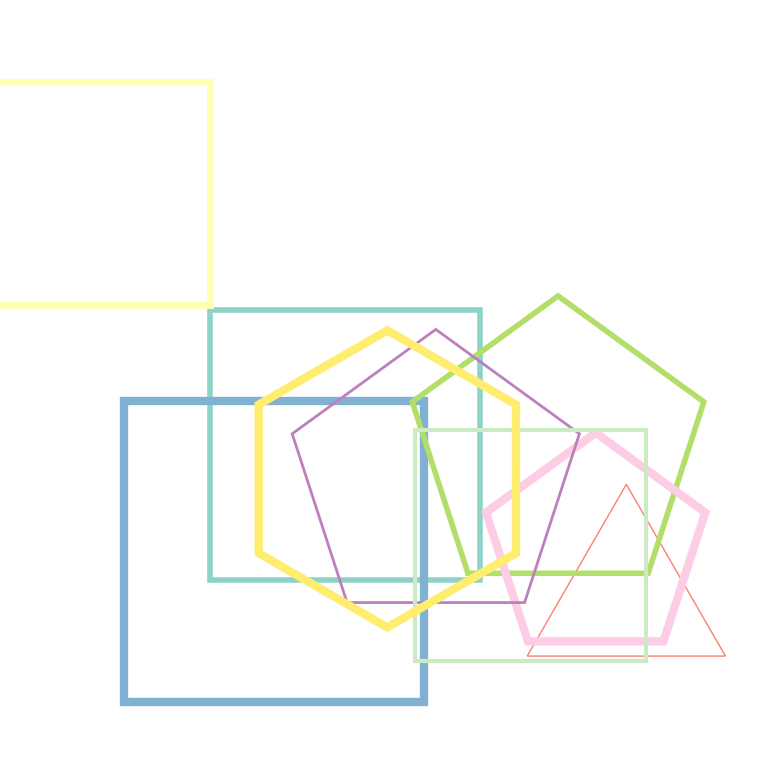[{"shape": "square", "thickness": 2, "radius": 0.88, "center": [0.448, 0.422]}, {"shape": "square", "thickness": 2.5, "radius": 0.72, "center": [0.128, 0.748]}, {"shape": "triangle", "thickness": 0.5, "radius": 0.74, "center": [0.813, 0.222]}, {"shape": "square", "thickness": 3, "radius": 0.98, "center": [0.356, 0.284]}, {"shape": "pentagon", "thickness": 2, "radius": 1.0, "center": [0.725, 0.417]}, {"shape": "pentagon", "thickness": 3, "radius": 0.75, "center": [0.774, 0.288]}, {"shape": "pentagon", "thickness": 1, "radius": 0.98, "center": [0.566, 0.376]}, {"shape": "square", "thickness": 1.5, "radius": 0.75, "center": [0.689, 0.292]}, {"shape": "hexagon", "thickness": 3, "radius": 0.96, "center": [0.503, 0.378]}]